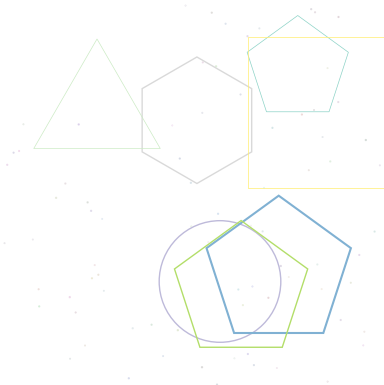[{"shape": "pentagon", "thickness": 0.5, "radius": 0.69, "center": [0.773, 0.821]}, {"shape": "circle", "thickness": 1, "radius": 0.79, "center": [0.571, 0.269]}, {"shape": "pentagon", "thickness": 1.5, "radius": 0.99, "center": [0.724, 0.295]}, {"shape": "pentagon", "thickness": 1, "radius": 0.91, "center": [0.626, 0.245]}, {"shape": "hexagon", "thickness": 1, "radius": 0.82, "center": [0.511, 0.688]}, {"shape": "triangle", "thickness": 0.5, "radius": 0.95, "center": [0.252, 0.709]}, {"shape": "square", "thickness": 0.5, "radius": 0.98, "center": [0.84, 0.707]}]